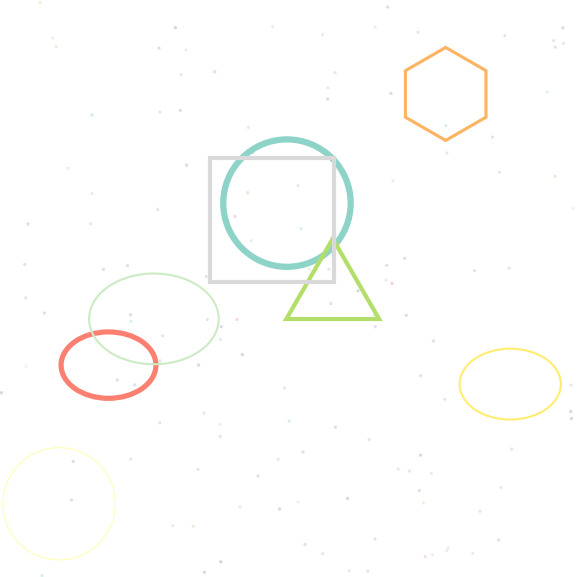[{"shape": "circle", "thickness": 3, "radius": 0.55, "center": [0.497, 0.647]}, {"shape": "circle", "thickness": 0.5, "radius": 0.49, "center": [0.102, 0.127]}, {"shape": "oval", "thickness": 2.5, "radius": 0.41, "center": [0.188, 0.367]}, {"shape": "hexagon", "thickness": 1.5, "radius": 0.4, "center": [0.772, 0.836]}, {"shape": "triangle", "thickness": 2, "radius": 0.46, "center": [0.576, 0.493]}, {"shape": "square", "thickness": 2, "radius": 0.54, "center": [0.471, 0.618]}, {"shape": "oval", "thickness": 1, "radius": 0.56, "center": [0.267, 0.447]}, {"shape": "oval", "thickness": 1, "radius": 0.44, "center": [0.884, 0.334]}]